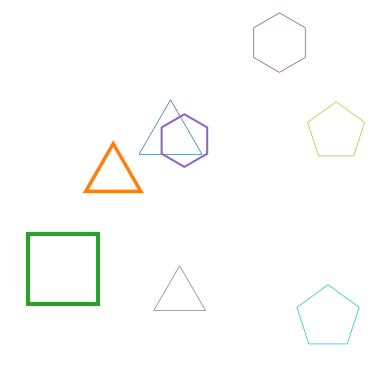[{"shape": "triangle", "thickness": 0.5, "radius": 0.47, "center": [0.443, 0.646]}, {"shape": "triangle", "thickness": 2.5, "radius": 0.41, "center": [0.294, 0.544]}, {"shape": "square", "thickness": 3, "radius": 0.46, "center": [0.163, 0.301]}, {"shape": "hexagon", "thickness": 1.5, "radius": 0.34, "center": [0.479, 0.635]}, {"shape": "hexagon", "thickness": 0.5, "radius": 0.39, "center": [0.726, 0.889]}, {"shape": "triangle", "thickness": 0.5, "radius": 0.39, "center": [0.467, 0.232]}, {"shape": "pentagon", "thickness": 0.5, "radius": 0.39, "center": [0.873, 0.658]}, {"shape": "pentagon", "thickness": 0.5, "radius": 0.43, "center": [0.852, 0.176]}]